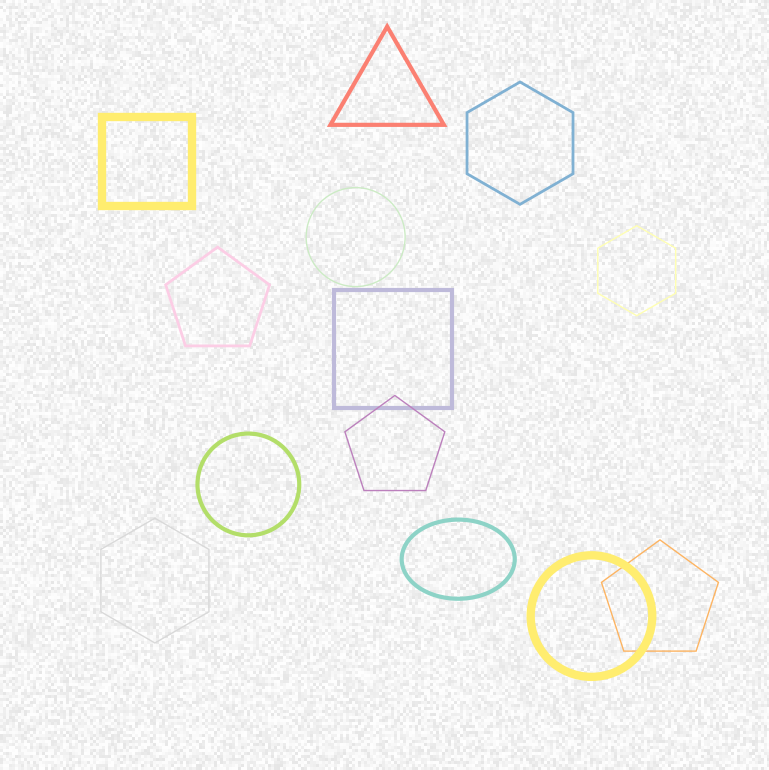[{"shape": "oval", "thickness": 1.5, "radius": 0.37, "center": [0.595, 0.274]}, {"shape": "hexagon", "thickness": 0.5, "radius": 0.29, "center": [0.827, 0.648]}, {"shape": "square", "thickness": 1.5, "radius": 0.39, "center": [0.51, 0.547]}, {"shape": "triangle", "thickness": 1.5, "radius": 0.43, "center": [0.503, 0.88]}, {"shape": "hexagon", "thickness": 1, "radius": 0.4, "center": [0.675, 0.814]}, {"shape": "pentagon", "thickness": 0.5, "radius": 0.4, "center": [0.857, 0.219]}, {"shape": "circle", "thickness": 1.5, "radius": 0.33, "center": [0.323, 0.371]}, {"shape": "pentagon", "thickness": 1, "radius": 0.35, "center": [0.283, 0.608]}, {"shape": "hexagon", "thickness": 0.5, "radius": 0.41, "center": [0.201, 0.246]}, {"shape": "pentagon", "thickness": 0.5, "radius": 0.34, "center": [0.513, 0.418]}, {"shape": "circle", "thickness": 0.5, "radius": 0.32, "center": [0.462, 0.692]}, {"shape": "square", "thickness": 3, "radius": 0.29, "center": [0.191, 0.79]}, {"shape": "circle", "thickness": 3, "radius": 0.39, "center": [0.768, 0.2]}]